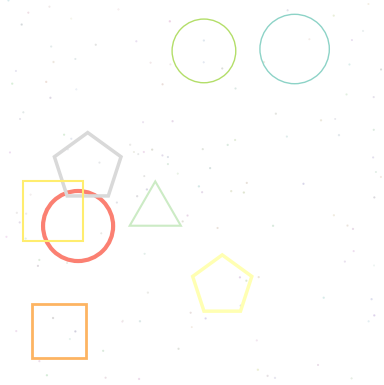[{"shape": "circle", "thickness": 1, "radius": 0.45, "center": [0.765, 0.873]}, {"shape": "pentagon", "thickness": 2.5, "radius": 0.4, "center": [0.577, 0.257]}, {"shape": "circle", "thickness": 3, "radius": 0.45, "center": [0.203, 0.413]}, {"shape": "square", "thickness": 2, "radius": 0.35, "center": [0.152, 0.141]}, {"shape": "circle", "thickness": 1, "radius": 0.41, "center": [0.53, 0.868]}, {"shape": "pentagon", "thickness": 2.5, "radius": 0.45, "center": [0.228, 0.565]}, {"shape": "triangle", "thickness": 1.5, "radius": 0.38, "center": [0.403, 0.452]}, {"shape": "square", "thickness": 1.5, "radius": 0.39, "center": [0.138, 0.452]}]